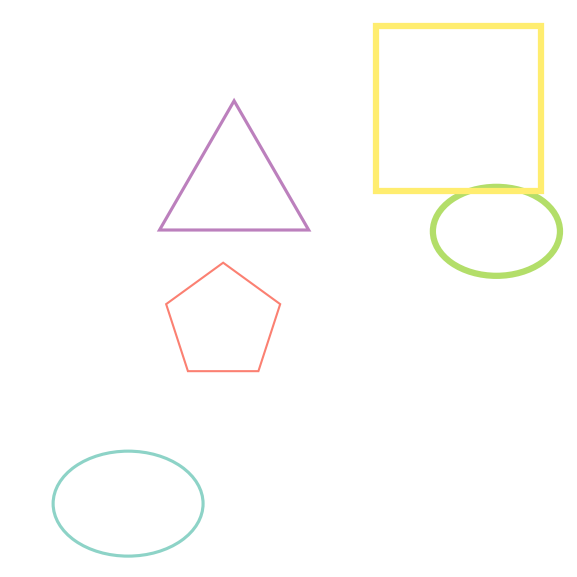[{"shape": "oval", "thickness": 1.5, "radius": 0.65, "center": [0.222, 0.127]}, {"shape": "pentagon", "thickness": 1, "radius": 0.52, "center": [0.386, 0.44]}, {"shape": "oval", "thickness": 3, "radius": 0.55, "center": [0.86, 0.599]}, {"shape": "triangle", "thickness": 1.5, "radius": 0.75, "center": [0.405, 0.675]}, {"shape": "square", "thickness": 3, "radius": 0.71, "center": [0.794, 0.811]}]